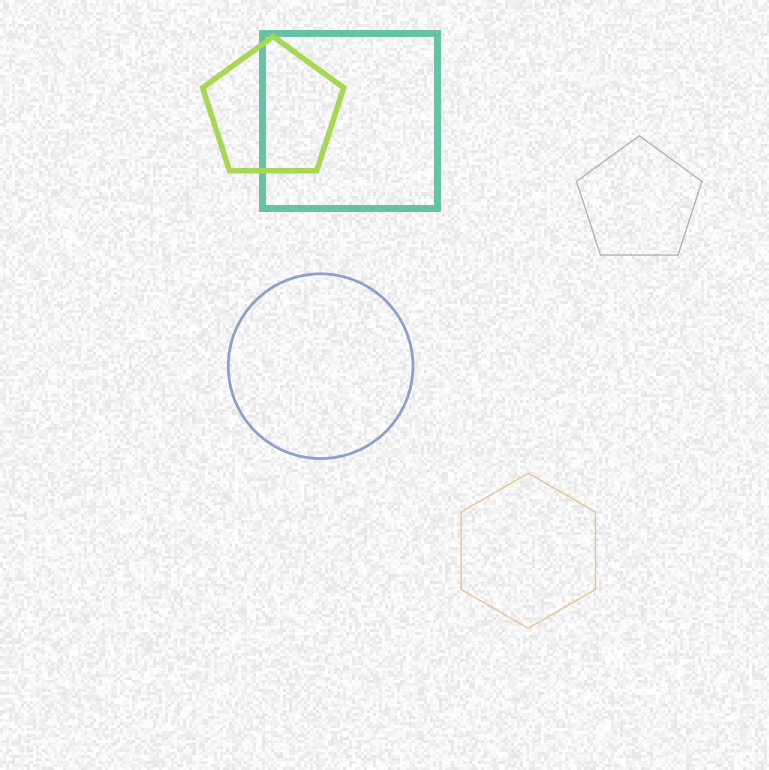[{"shape": "square", "thickness": 2.5, "radius": 0.57, "center": [0.455, 0.844]}, {"shape": "circle", "thickness": 1, "radius": 0.6, "center": [0.416, 0.524]}, {"shape": "pentagon", "thickness": 2, "radius": 0.48, "center": [0.355, 0.856]}, {"shape": "hexagon", "thickness": 0.5, "radius": 0.5, "center": [0.686, 0.285]}, {"shape": "pentagon", "thickness": 0.5, "radius": 0.43, "center": [0.83, 0.738]}]